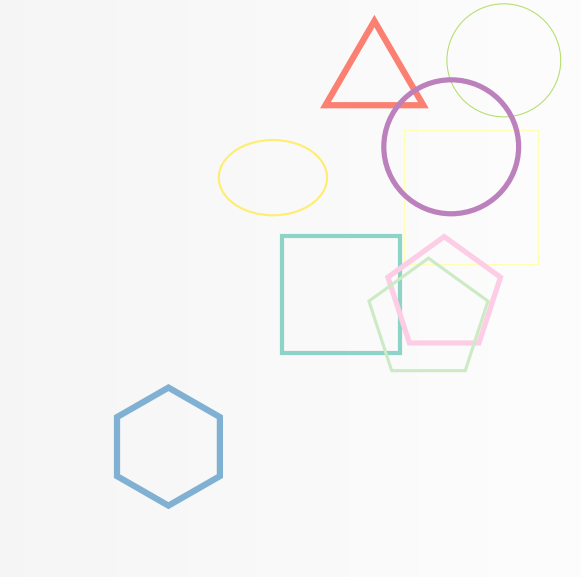[{"shape": "square", "thickness": 2, "radius": 0.51, "center": [0.586, 0.489]}, {"shape": "square", "thickness": 0.5, "radius": 0.58, "center": [0.811, 0.658]}, {"shape": "triangle", "thickness": 3, "radius": 0.49, "center": [0.644, 0.866]}, {"shape": "hexagon", "thickness": 3, "radius": 0.51, "center": [0.29, 0.226]}, {"shape": "circle", "thickness": 0.5, "radius": 0.49, "center": [0.867, 0.895]}, {"shape": "pentagon", "thickness": 2.5, "radius": 0.51, "center": [0.764, 0.488]}, {"shape": "circle", "thickness": 2.5, "radius": 0.58, "center": [0.776, 0.745]}, {"shape": "pentagon", "thickness": 1.5, "radius": 0.54, "center": [0.737, 0.444]}, {"shape": "oval", "thickness": 1, "radius": 0.47, "center": [0.47, 0.692]}]